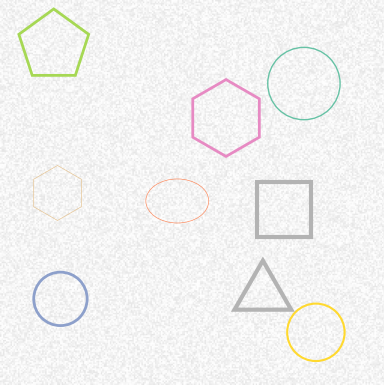[{"shape": "circle", "thickness": 1, "radius": 0.47, "center": [0.789, 0.783]}, {"shape": "oval", "thickness": 0.5, "radius": 0.41, "center": [0.46, 0.478]}, {"shape": "circle", "thickness": 2, "radius": 0.35, "center": [0.157, 0.224]}, {"shape": "hexagon", "thickness": 2, "radius": 0.5, "center": [0.587, 0.694]}, {"shape": "pentagon", "thickness": 2, "radius": 0.48, "center": [0.14, 0.881]}, {"shape": "circle", "thickness": 1.5, "radius": 0.37, "center": [0.821, 0.137]}, {"shape": "hexagon", "thickness": 0.5, "radius": 0.36, "center": [0.149, 0.499]}, {"shape": "square", "thickness": 3, "radius": 0.35, "center": [0.738, 0.456]}, {"shape": "triangle", "thickness": 3, "radius": 0.42, "center": [0.683, 0.238]}]